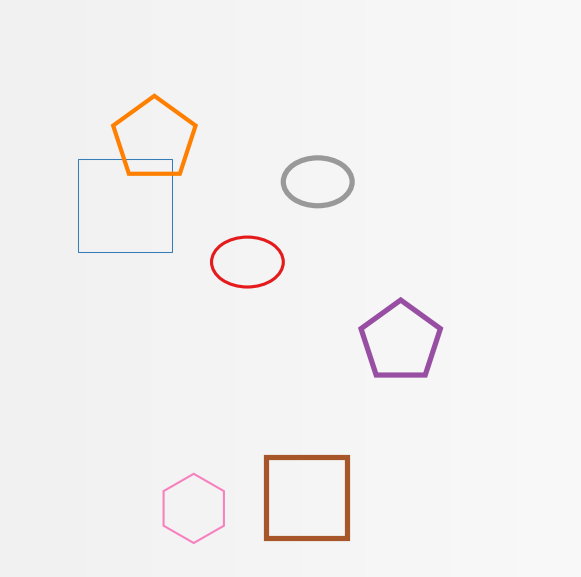[{"shape": "oval", "thickness": 1.5, "radius": 0.31, "center": [0.426, 0.545]}, {"shape": "square", "thickness": 0.5, "radius": 0.4, "center": [0.215, 0.643]}, {"shape": "pentagon", "thickness": 2.5, "radius": 0.36, "center": [0.689, 0.408]}, {"shape": "pentagon", "thickness": 2, "radius": 0.37, "center": [0.266, 0.759]}, {"shape": "square", "thickness": 2.5, "radius": 0.35, "center": [0.527, 0.138]}, {"shape": "hexagon", "thickness": 1, "radius": 0.3, "center": [0.333, 0.119]}, {"shape": "oval", "thickness": 2.5, "radius": 0.3, "center": [0.547, 0.684]}]